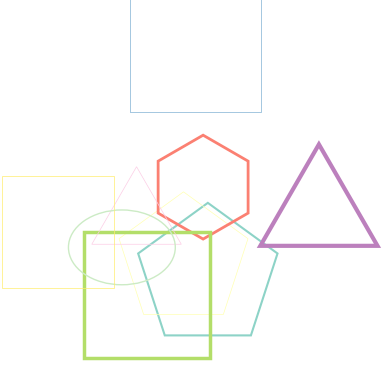[{"shape": "pentagon", "thickness": 1.5, "radius": 0.95, "center": [0.54, 0.283]}, {"shape": "pentagon", "thickness": 0.5, "radius": 0.88, "center": [0.477, 0.326]}, {"shape": "hexagon", "thickness": 2, "radius": 0.67, "center": [0.528, 0.514]}, {"shape": "square", "thickness": 0.5, "radius": 0.85, "center": [0.507, 0.88]}, {"shape": "square", "thickness": 2.5, "radius": 0.82, "center": [0.382, 0.234]}, {"shape": "triangle", "thickness": 0.5, "radius": 0.67, "center": [0.355, 0.433]}, {"shape": "triangle", "thickness": 3, "radius": 0.88, "center": [0.828, 0.449]}, {"shape": "oval", "thickness": 1, "radius": 0.69, "center": [0.317, 0.357]}, {"shape": "square", "thickness": 0.5, "radius": 0.73, "center": [0.15, 0.397]}]